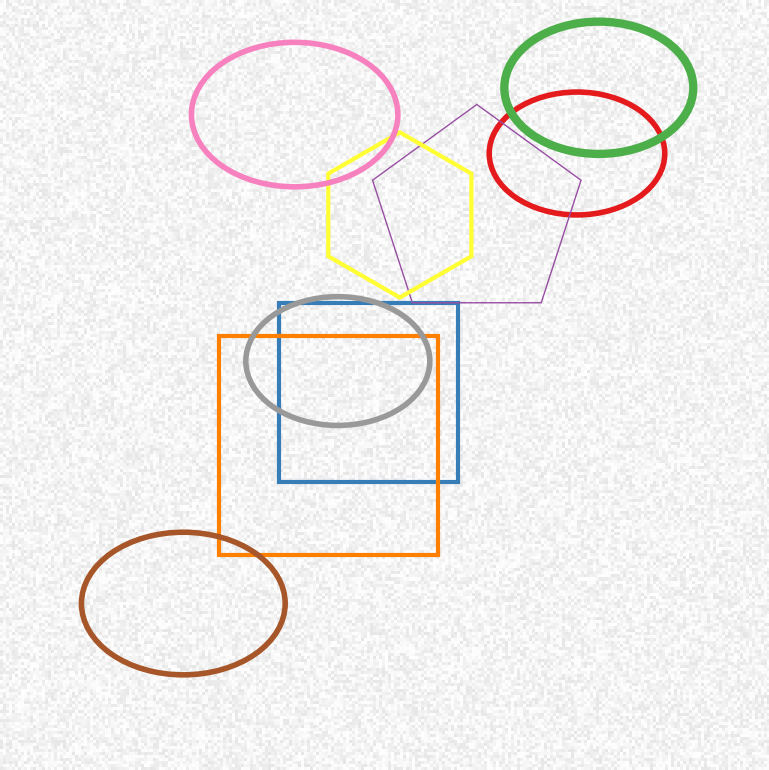[{"shape": "oval", "thickness": 2, "radius": 0.57, "center": [0.749, 0.801]}, {"shape": "square", "thickness": 1.5, "radius": 0.58, "center": [0.479, 0.49]}, {"shape": "oval", "thickness": 3, "radius": 0.61, "center": [0.778, 0.886]}, {"shape": "pentagon", "thickness": 0.5, "radius": 0.71, "center": [0.619, 0.722]}, {"shape": "square", "thickness": 1.5, "radius": 0.71, "center": [0.427, 0.421]}, {"shape": "hexagon", "thickness": 1.5, "radius": 0.54, "center": [0.519, 0.721]}, {"shape": "oval", "thickness": 2, "radius": 0.66, "center": [0.238, 0.216]}, {"shape": "oval", "thickness": 2, "radius": 0.67, "center": [0.383, 0.851]}, {"shape": "oval", "thickness": 2, "radius": 0.6, "center": [0.439, 0.531]}]